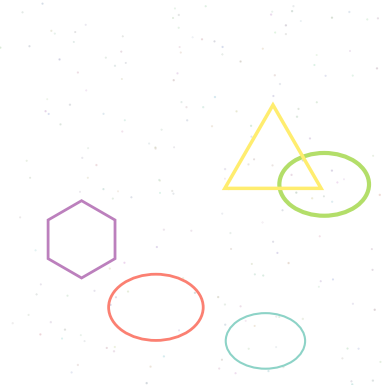[{"shape": "oval", "thickness": 1.5, "radius": 0.52, "center": [0.689, 0.114]}, {"shape": "oval", "thickness": 2, "radius": 0.61, "center": [0.405, 0.202]}, {"shape": "oval", "thickness": 3, "radius": 0.58, "center": [0.842, 0.521]}, {"shape": "hexagon", "thickness": 2, "radius": 0.5, "center": [0.212, 0.378]}, {"shape": "triangle", "thickness": 2.5, "radius": 0.72, "center": [0.709, 0.583]}]